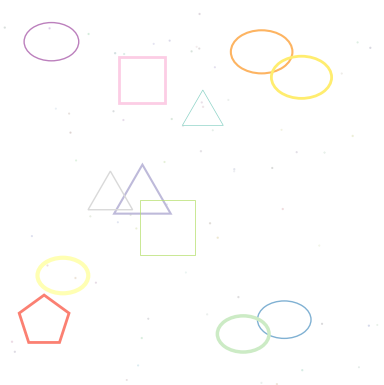[{"shape": "triangle", "thickness": 0.5, "radius": 0.31, "center": [0.527, 0.705]}, {"shape": "oval", "thickness": 3, "radius": 0.33, "center": [0.163, 0.284]}, {"shape": "triangle", "thickness": 1.5, "radius": 0.42, "center": [0.37, 0.487]}, {"shape": "pentagon", "thickness": 2, "radius": 0.34, "center": [0.115, 0.166]}, {"shape": "oval", "thickness": 1, "radius": 0.35, "center": [0.738, 0.17]}, {"shape": "oval", "thickness": 1.5, "radius": 0.4, "center": [0.68, 0.865]}, {"shape": "square", "thickness": 0.5, "radius": 0.36, "center": [0.436, 0.409]}, {"shape": "square", "thickness": 2, "radius": 0.3, "center": [0.368, 0.791]}, {"shape": "triangle", "thickness": 1, "radius": 0.33, "center": [0.287, 0.489]}, {"shape": "oval", "thickness": 1, "radius": 0.35, "center": [0.134, 0.892]}, {"shape": "oval", "thickness": 2.5, "radius": 0.34, "center": [0.632, 0.133]}, {"shape": "oval", "thickness": 2, "radius": 0.39, "center": [0.783, 0.799]}]